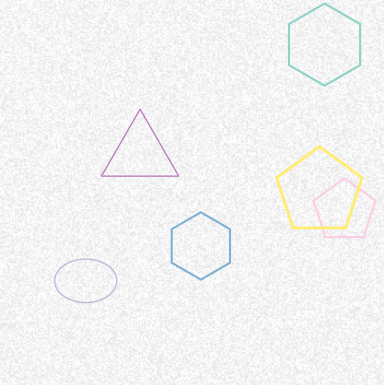[{"shape": "hexagon", "thickness": 1.5, "radius": 0.53, "center": [0.843, 0.884]}, {"shape": "oval", "thickness": 1, "radius": 0.4, "center": [0.223, 0.271]}, {"shape": "hexagon", "thickness": 1.5, "radius": 0.44, "center": [0.522, 0.361]}, {"shape": "pentagon", "thickness": 1.5, "radius": 0.42, "center": [0.895, 0.453]}, {"shape": "triangle", "thickness": 1, "radius": 0.58, "center": [0.364, 0.6]}, {"shape": "pentagon", "thickness": 2, "radius": 0.58, "center": [0.83, 0.502]}]